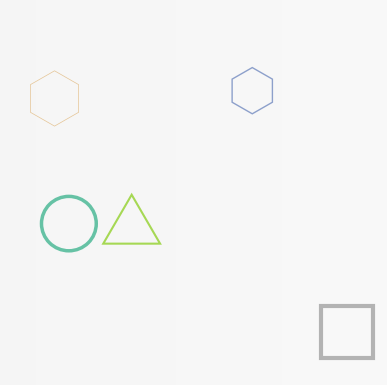[{"shape": "circle", "thickness": 2.5, "radius": 0.35, "center": [0.178, 0.419]}, {"shape": "hexagon", "thickness": 1, "radius": 0.3, "center": [0.651, 0.764]}, {"shape": "triangle", "thickness": 1.5, "radius": 0.42, "center": [0.34, 0.409]}, {"shape": "hexagon", "thickness": 0.5, "radius": 0.36, "center": [0.141, 0.744]}, {"shape": "square", "thickness": 3, "radius": 0.34, "center": [0.895, 0.137]}]